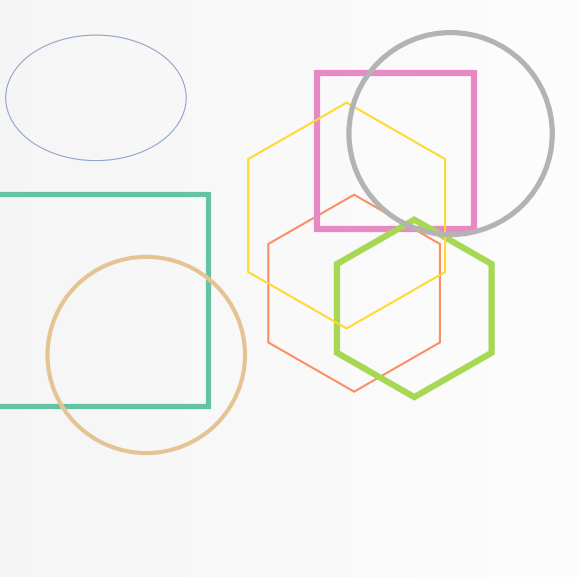[{"shape": "square", "thickness": 2.5, "radius": 0.92, "center": [0.174, 0.48]}, {"shape": "hexagon", "thickness": 1, "radius": 0.85, "center": [0.609, 0.491]}, {"shape": "oval", "thickness": 0.5, "radius": 0.78, "center": [0.165, 0.83]}, {"shape": "square", "thickness": 3, "radius": 0.67, "center": [0.68, 0.738]}, {"shape": "hexagon", "thickness": 3, "radius": 0.77, "center": [0.713, 0.465]}, {"shape": "hexagon", "thickness": 1, "radius": 0.98, "center": [0.596, 0.626]}, {"shape": "circle", "thickness": 2, "radius": 0.85, "center": [0.252, 0.385]}, {"shape": "circle", "thickness": 2.5, "radius": 0.87, "center": [0.775, 0.768]}]